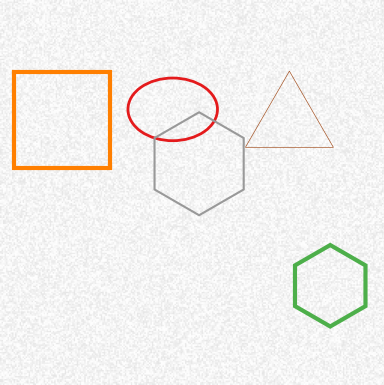[{"shape": "oval", "thickness": 2, "radius": 0.58, "center": [0.449, 0.716]}, {"shape": "hexagon", "thickness": 3, "radius": 0.53, "center": [0.858, 0.258]}, {"shape": "square", "thickness": 3, "radius": 0.62, "center": [0.161, 0.688]}, {"shape": "triangle", "thickness": 0.5, "radius": 0.66, "center": [0.752, 0.683]}, {"shape": "hexagon", "thickness": 1.5, "radius": 0.67, "center": [0.517, 0.575]}]